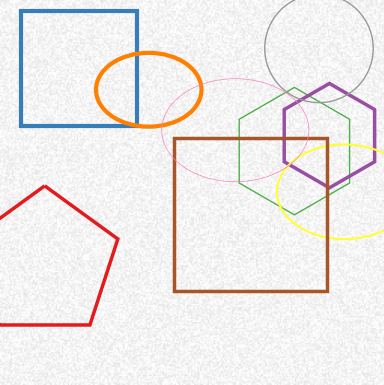[{"shape": "pentagon", "thickness": 2.5, "radius": 1.0, "center": [0.116, 0.318]}, {"shape": "square", "thickness": 3, "radius": 0.75, "center": [0.205, 0.822]}, {"shape": "hexagon", "thickness": 1, "radius": 0.83, "center": [0.765, 0.607]}, {"shape": "hexagon", "thickness": 2.5, "radius": 0.68, "center": [0.856, 0.648]}, {"shape": "oval", "thickness": 3, "radius": 0.68, "center": [0.386, 0.767]}, {"shape": "oval", "thickness": 1.5, "radius": 0.88, "center": [0.895, 0.502]}, {"shape": "square", "thickness": 2.5, "radius": 1.0, "center": [0.651, 0.443]}, {"shape": "oval", "thickness": 0.5, "radius": 0.96, "center": [0.611, 0.662]}, {"shape": "circle", "thickness": 1, "radius": 0.7, "center": [0.829, 0.874]}]